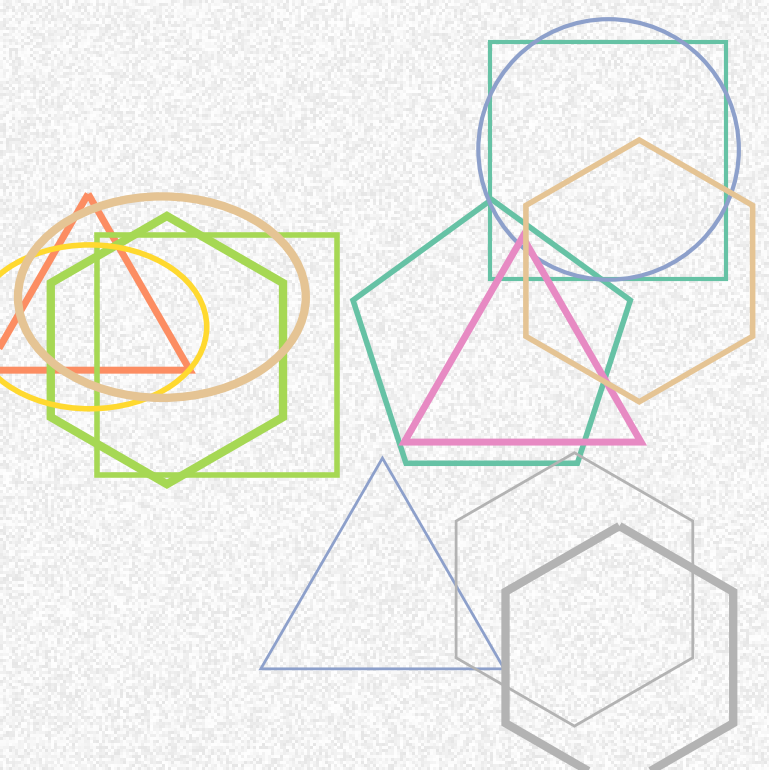[{"shape": "square", "thickness": 1.5, "radius": 0.77, "center": [0.79, 0.791]}, {"shape": "pentagon", "thickness": 2, "radius": 0.95, "center": [0.639, 0.552]}, {"shape": "triangle", "thickness": 2.5, "radius": 0.76, "center": [0.114, 0.596]}, {"shape": "triangle", "thickness": 1, "radius": 0.91, "center": [0.497, 0.223]}, {"shape": "circle", "thickness": 1.5, "radius": 0.85, "center": [0.79, 0.806]}, {"shape": "triangle", "thickness": 2.5, "radius": 0.89, "center": [0.679, 0.515]}, {"shape": "hexagon", "thickness": 3, "radius": 0.87, "center": [0.217, 0.545]}, {"shape": "square", "thickness": 2, "radius": 0.78, "center": [0.282, 0.539]}, {"shape": "oval", "thickness": 2, "radius": 0.76, "center": [0.116, 0.576]}, {"shape": "hexagon", "thickness": 2, "radius": 0.85, "center": [0.83, 0.648]}, {"shape": "oval", "thickness": 3, "radius": 0.93, "center": [0.21, 0.614]}, {"shape": "hexagon", "thickness": 1, "radius": 0.89, "center": [0.746, 0.235]}, {"shape": "hexagon", "thickness": 3, "radius": 0.85, "center": [0.804, 0.146]}]